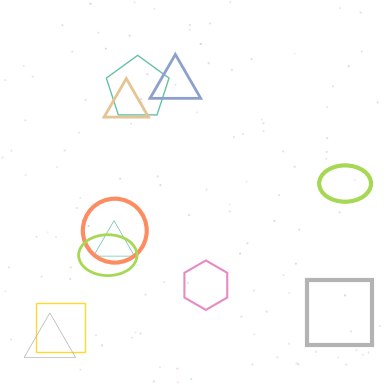[{"shape": "pentagon", "thickness": 1, "radius": 0.43, "center": [0.358, 0.771]}, {"shape": "triangle", "thickness": 0.5, "radius": 0.31, "center": [0.296, 0.365]}, {"shape": "circle", "thickness": 3, "radius": 0.41, "center": [0.298, 0.401]}, {"shape": "triangle", "thickness": 2, "radius": 0.38, "center": [0.455, 0.783]}, {"shape": "hexagon", "thickness": 1.5, "radius": 0.32, "center": [0.535, 0.259]}, {"shape": "oval", "thickness": 2, "radius": 0.38, "center": [0.28, 0.337]}, {"shape": "oval", "thickness": 3, "radius": 0.34, "center": [0.896, 0.523]}, {"shape": "square", "thickness": 1, "radius": 0.32, "center": [0.158, 0.148]}, {"shape": "triangle", "thickness": 2, "radius": 0.33, "center": [0.328, 0.729]}, {"shape": "triangle", "thickness": 0.5, "radius": 0.39, "center": [0.129, 0.11]}, {"shape": "square", "thickness": 3, "radius": 0.42, "center": [0.881, 0.189]}]